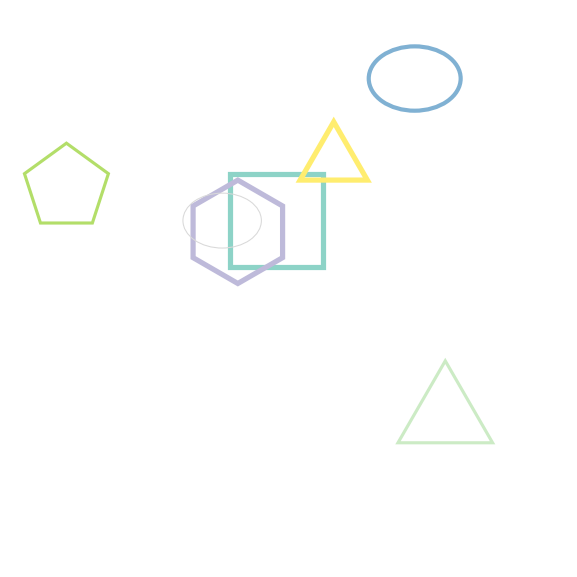[{"shape": "square", "thickness": 2.5, "radius": 0.4, "center": [0.48, 0.617]}, {"shape": "hexagon", "thickness": 2.5, "radius": 0.45, "center": [0.412, 0.598]}, {"shape": "oval", "thickness": 2, "radius": 0.4, "center": [0.718, 0.863]}, {"shape": "pentagon", "thickness": 1.5, "radius": 0.38, "center": [0.115, 0.675]}, {"shape": "oval", "thickness": 0.5, "radius": 0.34, "center": [0.385, 0.617]}, {"shape": "triangle", "thickness": 1.5, "radius": 0.47, "center": [0.771, 0.28]}, {"shape": "triangle", "thickness": 2.5, "radius": 0.34, "center": [0.578, 0.721]}]